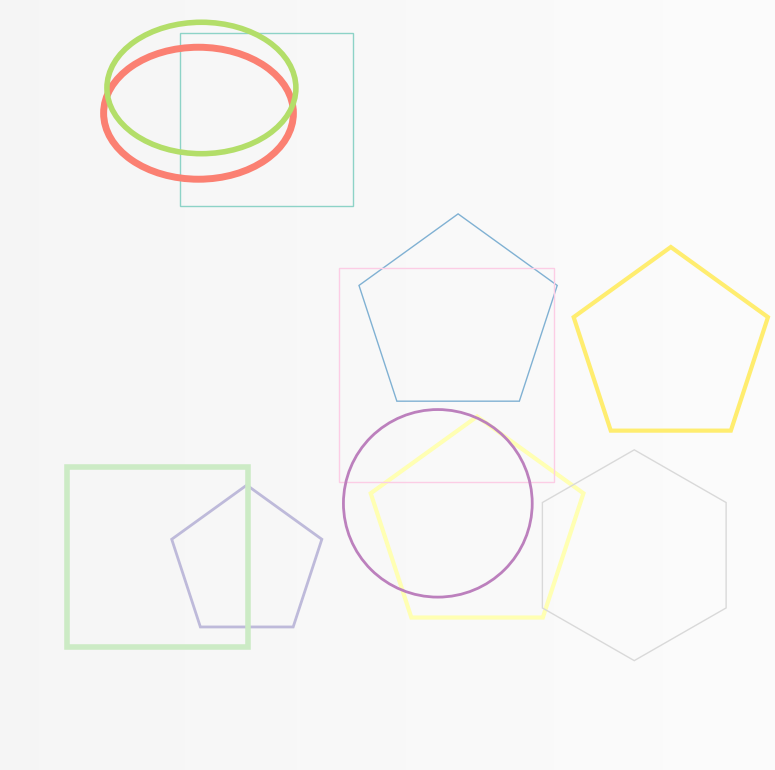[{"shape": "square", "thickness": 0.5, "radius": 0.56, "center": [0.344, 0.845]}, {"shape": "pentagon", "thickness": 1.5, "radius": 0.72, "center": [0.616, 0.315]}, {"shape": "pentagon", "thickness": 1, "radius": 0.51, "center": [0.318, 0.268]}, {"shape": "oval", "thickness": 2.5, "radius": 0.61, "center": [0.256, 0.853]}, {"shape": "pentagon", "thickness": 0.5, "radius": 0.67, "center": [0.591, 0.588]}, {"shape": "oval", "thickness": 2, "radius": 0.61, "center": [0.26, 0.886]}, {"shape": "square", "thickness": 0.5, "radius": 0.69, "center": [0.576, 0.513]}, {"shape": "hexagon", "thickness": 0.5, "radius": 0.68, "center": [0.818, 0.279]}, {"shape": "circle", "thickness": 1, "radius": 0.61, "center": [0.565, 0.346]}, {"shape": "square", "thickness": 2, "radius": 0.58, "center": [0.203, 0.277]}, {"shape": "pentagon", "thickness": 1.5, "radius": 0.66, "center": [0.866, 0.547]}]